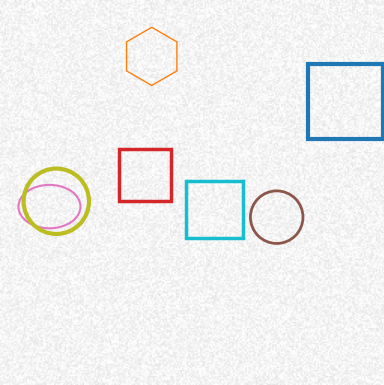[{"shape": "square", "thickness": 3, "radius": 0.49, "center": [0.897, 0.737]}, {"shape": "hexagon", "thickness": 1, "radius": 0.38, "center": [0.394, 0.854]}, {"shape": "square", "thickness": 2.5, "radius": 0.34, "center": [0.375, 0.545]}, {"shape": "circle", "thickness": 2, "radius": 0.34, "center": [0.719, 0.436]}, {"shape": "oval", "thickness": 1.5, "radius": 0.4, "center": [0.128, 0.463]}, {"shape": "circle", "thickness": 3, "radius": 0.42, "center": [0.146, 0.477]}, {"shape": "square", "thickness": 2.5, "radius": 0.37, "center": [0.558, 0.455]}]